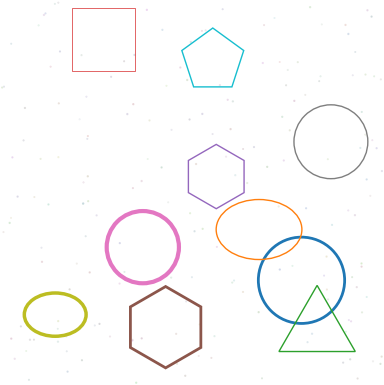[{"shape": "circle", "thickness": 2, "radius": 0.56, "center": [0.783, 0.272]}, {"shape": "oval", "thickness": 1, "radius": 0.56, "center": [0.673, 0.404]}, {"shape": "triangle", "thickness": 1, "radius": 0.57, "center": [0.824, 0.144]}, {"shape": "square", "thickness": 0.5, "radius": 0.41, "center": [0.269, 0.898]}, {"shape": "hexagon", "thickness": 1, "radius": 0.42, "center": [0.562, 0.541]}, {"shape": "hexagon", "thickness": 2, "radius": 0.53, "center": [0.43, 0.15]}, {"shape": "circle", "thickness": 3, "radius": 0.47, "center": [0.371, 0.358]}, {"shape": "circle", "thickness": 1, "radius": 0.48, "center": [0.859, 0.632]}, {"shape": "oval", "thickness": 2.5, "radius": 0.4, "center": [0.143, 0.183]}, {"shape": "pentagon", "thickness": 1, "radius": 0.42, "center": [0.553, 0.843]}]